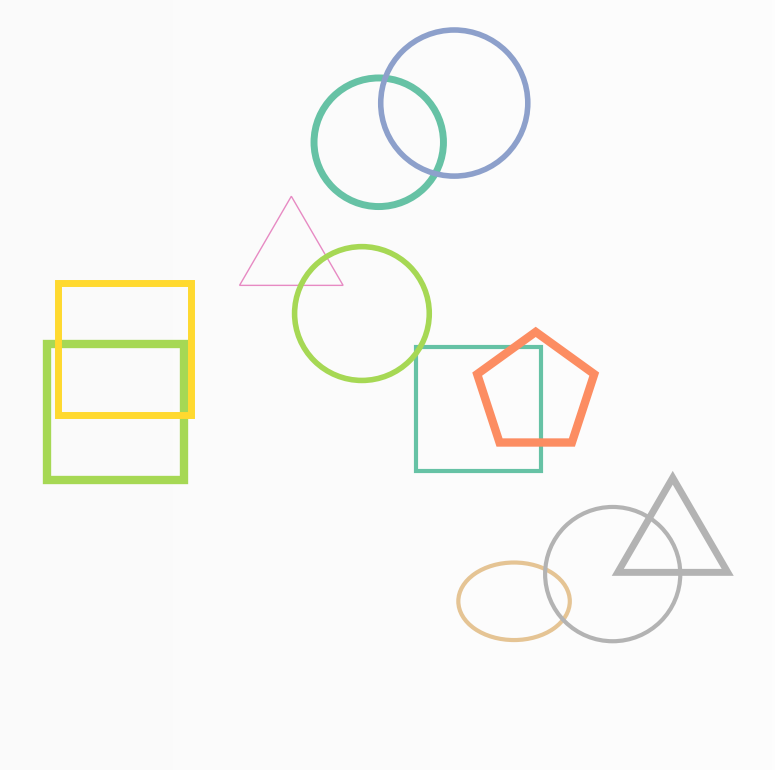[{"shape": "circle", "thickness": 2.5, "radius": 0.42, "center": [0.489, 0.815]}, {"shape": "square", "thickness": 1.5, "radius": 0.4, "center": [0.617, 0.469]}, {"shape": "pentagon", "thickness": 3, "radius": 0.4, "center": [0.691, 0.49]}, {"shape": "circle", "thickness": 2, "radius": 0.47, "center": [0.586, 0.866]}, {"shape": "triangle", "thickness": 0.5, "radius": 0.39, "center": [0.376, 0.668]}, {"shape": "circle", "thickness": 2, "radius": 0.43, "center": [0.467, 0.593]}, {"shape": "square", "thickness": 3, "radius": 0.44, "center": [0.149, 0.465]}, {"shape": "square", "thickness": 2.5, "radius": 0.43, "center": [0.161, 0.547]}, {"shape": "oval", "thickness": 1.5, "radius": 0.36, "center": [0.663, 0.219]}, {"shape": "circle", "thickness": 1.5, "radius": 0.44, "center": [0.791, 0.254]}, {"shape": "triangle", "thickness": 2.5, "radius": 0.41, "center": [0.868, 0.298]}]